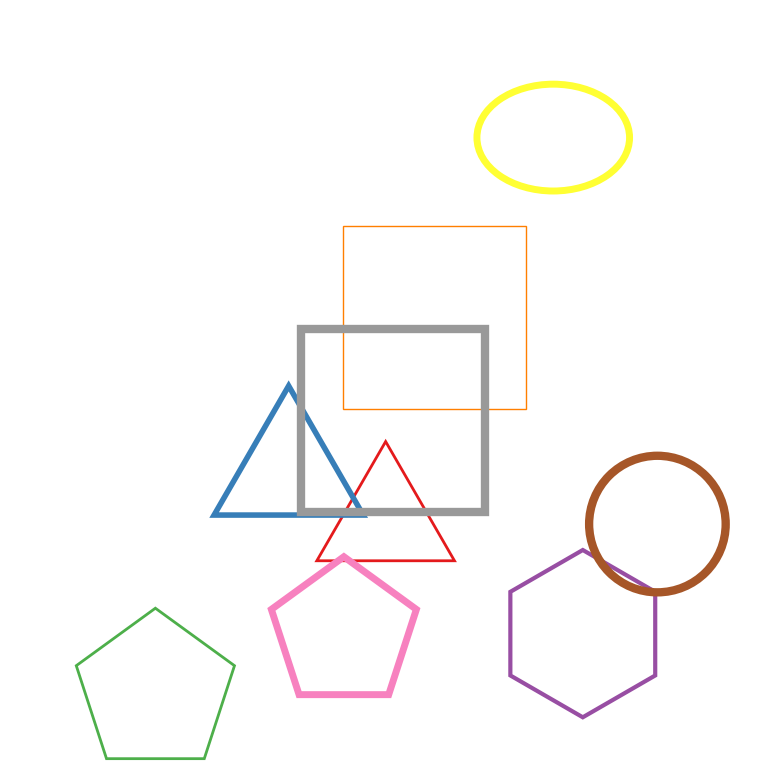[{"shape": "triangle", "thickness": 1, "radius": 0.52, "center": [0.501, 0.323]}, {"shape": "triangle", "thickness": 2, "radius": 0.56, "center": [0.375, 0.387]}, {"shape": "pentagon", "thickness": 1, "radius": 0.54, "center": [0.202, 0.102]}, {"shape": "hexagon", "thickness": 1.5, "radius": 0.54, "center": [0.757, 0.177]}, {"shape": "square", "thickness": 0.5, "radius": 0.59, "center": [0.565, 0.587]}, {"shape": "oval", "thickness": 2.5, "radius": 0.5, "center": [0.719, 0.821]}, {"shape": "circle", "thickness": 3, "radius": 0.44, "center": [0.854, 0.319]}, {"shape": "pentagon", "thickness": 2.5, "radius": 0.5, "center": [0.447, 0.178]}, {"shape": "square", "thickness": 3, "radius": 0.59, "center": [0.511, 0.454]}]